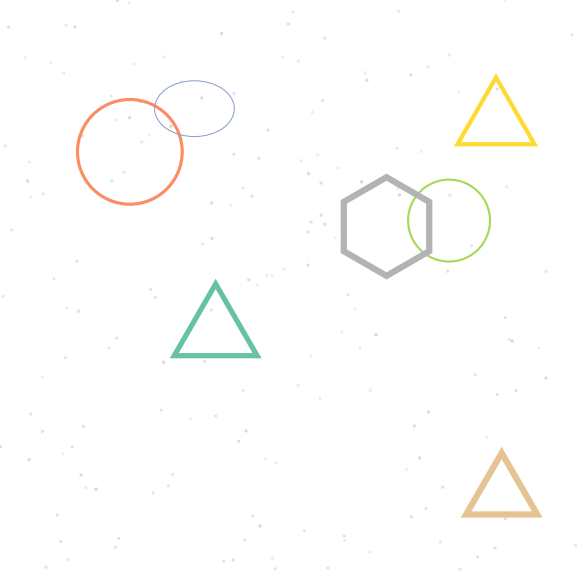[{"shape": "triangle", "thickness": 2.5, "radius": 0.41, "center": [0.373, 0.425]}, {"shape": "circle", "thickness": 1.5, "radius": 0.45, "center": [0.225, 0.736]}, {"shape": "oval", "thickness": 0.5, "radius": 0.35, "center": [0.337, 0.811]}, {"shape": "circle", "thickness": 1, "radius": 0.35, "center": [0.778, 0.617]}, {"shape": "triangle", "thickness": 2, "radius": 0.39, "center": [0.859, 0.788]}, {"shape": "triangle", "thickness": 3, "radius": 0.36, "center": [0.869, 0.144]}, {"shape": "hexagon", "thickness": 3, "radius": 0.43, "center": [0.669, 0.607]}]